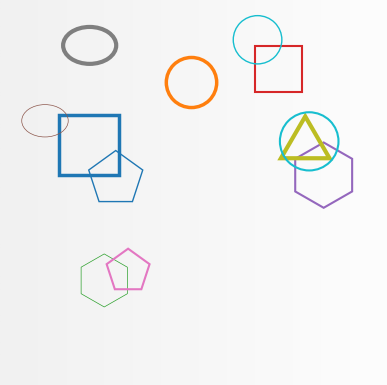[{"shape": "square", "thickness": 2.5, "radius": 0.39, "center": [0.23, 0.623]}, {"shape": "pentagon", "thickness": 1, "radius": 0.37, "center": [0.299, 0.536]}, {"shape": "circle", "thickness": 2.5, "radius": 0.33, "center": [0.494, 0.786]}, {"shape": "hexagon", "thickness": 0.5, "radius": 0.34, "center": [0.269, 0.272]}, {"shape": "square", "thickness": 1.5, "radius": 0.3, "center": [0.718, 0.821]}, {"shape": "hexagon", "thickness": 1.5, "radius": 0.42, "center": [0.835, 0.545]}, {"shape": "oval", "thickness": 0.5, "radius": 0.3, "center": [0.116, 0.686]}, {"shape": "pentagon", "thickness": 1.5, "radius": 0.29, "center": [0.331, 0.296]}, {"shape": "oval", "thickness": 3, "radius": 0.34, "center": [0.231, 0.882]}, {"shape": "triangle", "thickness": 3, "radius": 0.36, "center": [0.788, 0.625]}, {"shape": "circle", "thickness": 1.5, "radius": 0.38, "center": [0.798, 0.633]}, {"shape": "circle", "thickness": 1, "radius": 0.31, "center": [0.665, 0.897]}]